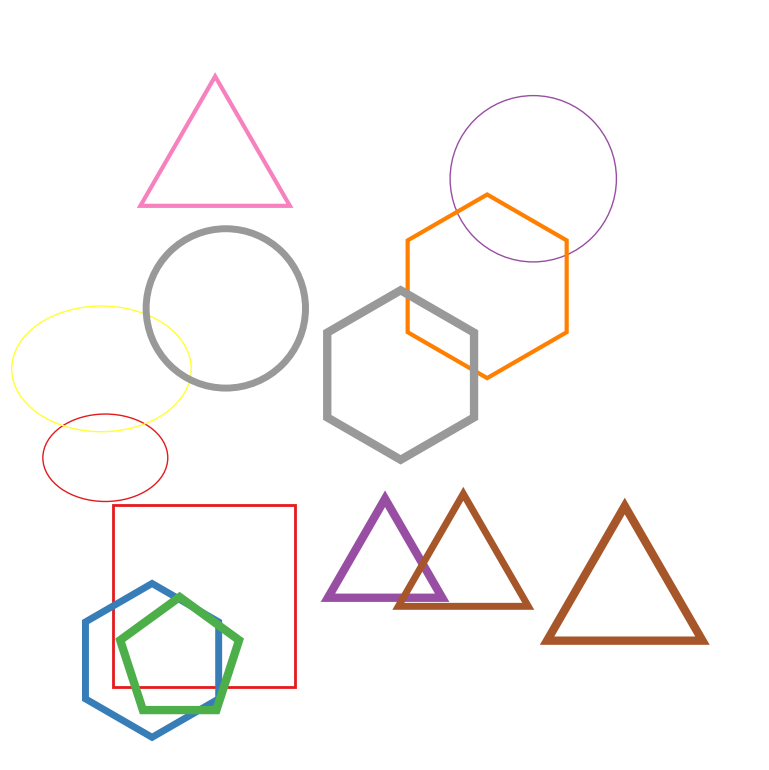[{"shape": "square", "thickness": 1, "radius": 0.59, "center": [0.265, 0.227]}, {"shape": "oval", "thickness": 0.5, "radius": 0.41, "center": [0.137, 0.406]}, {"shape": "hexagon", "thickness": 2.5, "radius": 0.5, "center": [0.197, 0.142]}, {"shape": "pentagon", "thickness": 3, "radius": 0.41, "center": [0.233, 0.144]}, {"shape": "circle", "thickness": 0.5, "radius": 0.54, "center": [0.693, 0.768]}, {"shape": "triangle", "thickness": 3, "radius": 0.43, "center": [0.5, 0.267]}, {"shape": "hexagon", "thickness": 1.5, "radius": 0.6, "center": [0.633, 0.628]}, {"shape": "oval", "thickness": 0.5, "radius": 0.58, "center": [0.132, 0.521]}, {"shape": "triangle", "thickness": 3, "radius": 0.58, "center": [0.811, 0.226]}, {"shape": "triangle", "thickness": 2.5, "radius": 0.49, "center": [0.602, 0.261]}, {"shape": "triangle", "thickness": 1.5, "radius": 0.56, "center": [0.279, 0.789]}, {"shape": "hexagon", "thickness": 3, "radius": 0.55, "center": [0.52, 0.513]}, {"shape": "circle", "thickness": 2.5, "radius": 0.52, "center": [0.293, 0.599]}]